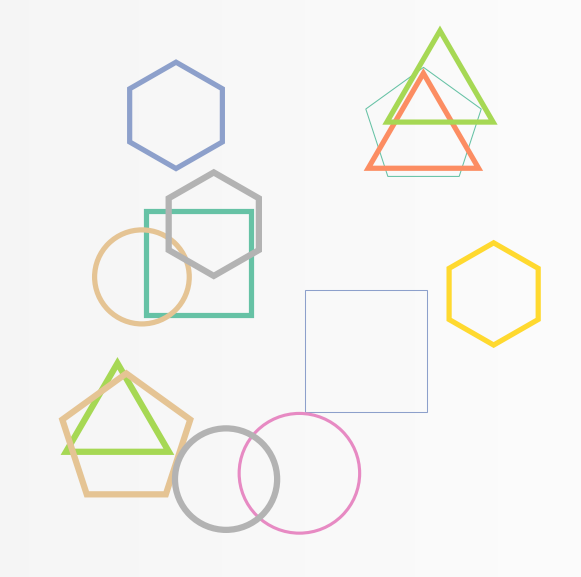[{"shape": "pentagon", "thickness": 0.5, "radius": 0.52, "center": [0.729, 0.778]}, {"shape": "square", "thickness": 2.5, "radius": 0.45, "center": [0.341, 0.544]}, {"shape": "triangle", "thickness": 2.5, "radius": 0.55, "center": [0.728, 0.763]}, {"shape": "square", "thickness": 0.5, "radius": 0.53, "center": [0.63, 0.391]}, {"shape": "hexagon", "thickness": 2.5, "radius": 0.46, "center": [0.303, 0.799]}, {"shape": "circle", "thickness": 1.5, "radius": 0.52, "center": [0.515, 0.18]}, {"shape": "triangle", "thickness": 3, "radius": 0.51, "center": [0.202, 0.268]}, {"shape": "triangle", "thickness": 2.5, "radius": 0.53, "center": [0.757, 0.84]}, {"shape": "hexagon", "thickness": 2.5, "radius": 0.44, "center": [0.849, 0.49]}, {"shape": "pentagon", "thickness": 3, "radius": 0.58, "center": [0.217, 0.237]}, {"shape": "circle", "thickness": 2.5, "radius": 0.41, "center": [0.244, 0.52]}, {"shape": "circle", "thickness": 3, "radius": 0.44, "center": [0.389, 0.169]}, {"shape": "hexagon", "thickness": 3, "radius": 0.45, "center": [0.368, 0.611]}]